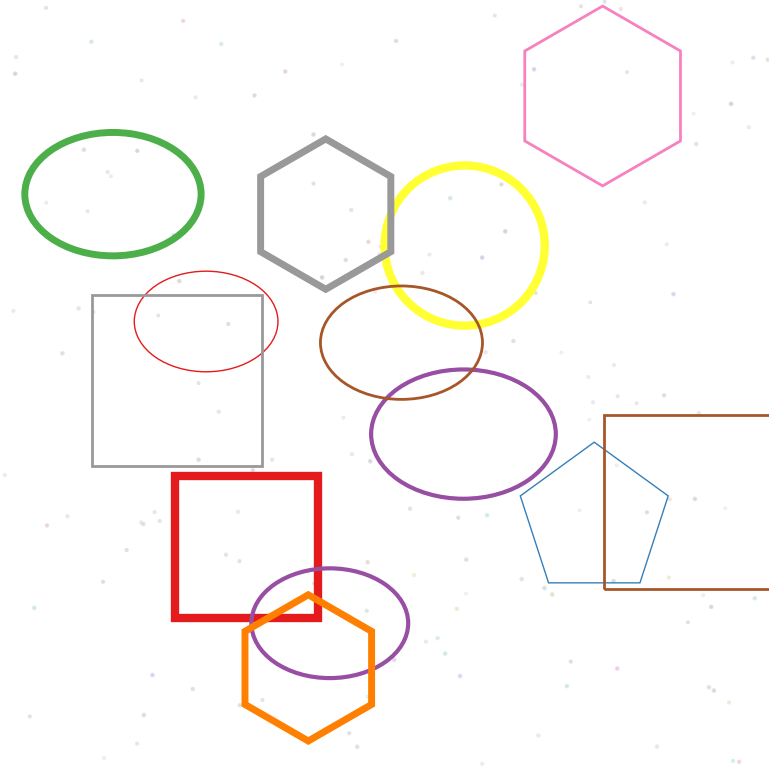[{"shape": "square", "thickness": 3, "radius": 0.46, "center": [0.32, 0.29]}, {"shape": "oval", "thickness": 0.5, "radius": 0.47, "center": [0.268, 0.582]}, {"shape": "pentagon", "thickness": 0.5, "radius": 0.5, "center": [0.772, 0.325]}, {"shape": "oval", "thickness": 2.5, "radius": 0.57, "center": [0.147, 0.748]}, {"shape": "oval", "thickness": 1.5, "radius": 0.6, "center": [0.602, 0.436]}, {"shape": "oval", "thickness": 1.5, "radius": 0.51, "center": [0.428, 0.191]}, {"shape": "hexagon", "thickness": 2.5, "radius": 0.47, "center": [0.4, 0.133]}, {"shape": "circle", "thickness": 3, "radius": 0.52, "center": [0.603, 0.681]}, {"shape": "oval", "thickness": 1, "radius": 0.53, "center": [0.521, 0.555]}, {"shape": "square", "thickness": 1, "radius": 0.57, "center": [0.897, 0.348]}, {"shape": "hexagon", "thickness": 1, "radius": 0.58, "center": [0.783, 0.875]}, {"shape": "hexagon", "thickness": 2.5, "radius": 0.49, "center": [0.423, 0.722]}, {"shape": "square", "thickness": 1, "radius": 0.55, "center": [0.23, 0.506]}]